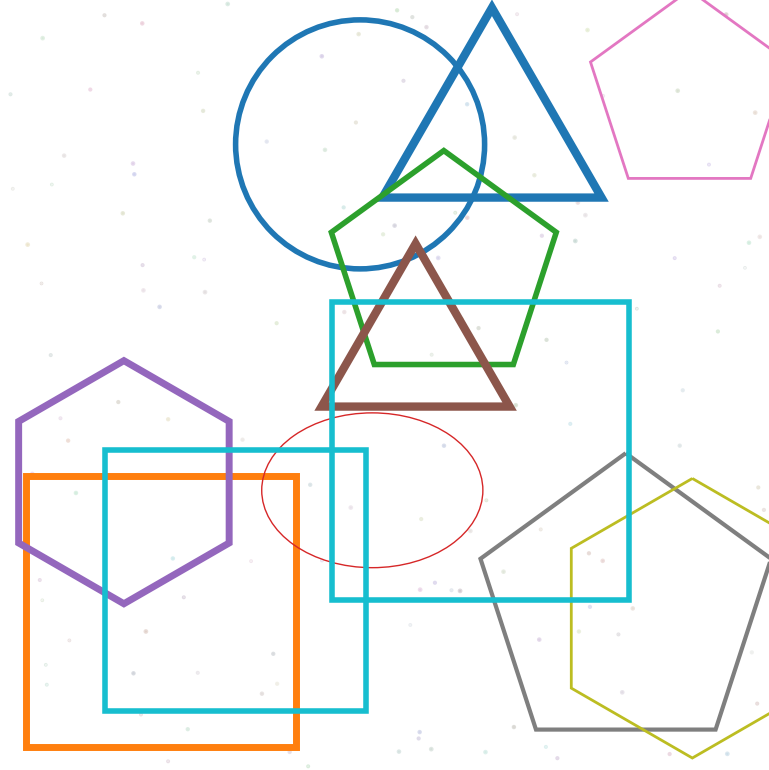[{"shape": "circle", "thickness": 2, "radius": 0.81, "center": [0.468, 0.812]}, {"shape": "triangle", "thickness": 3, "radius": 0.82, "center": [0.639, 0.826]}, {"shape": "square", "thickness": 2.5, "radius": 0.88, "center": [0.209, 0.206]}, {"shape": "pentagon", "thickness": 2, "radius": 0.77, "center": [0.576, 0.651]}, {"shape": "oval", "thickness": 0.5, "radius": 0.72, "center": [0.484, 0.363]}, {"shape": "hexagon", "thickness": 2.5, "radius": 0.79, "center": [0.161, 0.374]}, {"shape": "triangle", "thickness": 3, "radius": 0.7, "center": [0.54, 0.542]}, {"shape": "pentagon", "thickness": 1, "radius": 0.68, "center": [0.895, 0.878]}, {"shape": "pentagon", "thickness": 1.5, "radius": 0.99, "center": [0.813, 0.213]}, {"shape": "hexagon", "thickness": 1, "radius": 0.91, "center": [0.899, 0.197]}, {"shape": "square", "thickness": 2, "radius": 0.96, "center": [0.624, 0.414]}, {"shape": "square", "thickness": 2, "radius": 0.85, "center": [0.305, 0.246]}]